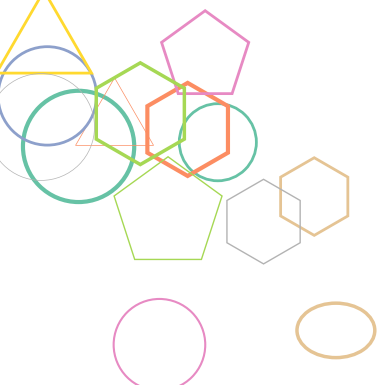[{"shape": "circle", "thickness": 2, "radius": 0.5, "center": [0.566, 0.631]}, {"shape": "circle", "thickness": 3, "radius": 0.72, "center": [0.204, 0.62]}, {"shape": "triangle", "thickness": 0.5, "radius": 0.59, "center": [0.298, 0.681]}, {"shape": "hexagon", "thickness": 3, "radius": 0.6, "center": [0.487, 0.664]}, {"shape": "circle", "thickness": 2, "radius": 0.64, "center": [0.123, 0.751]}, {"shape": "pentagon", "thickness": 2, "radius": 0.6, "center": [0.533, 0.853]}, {"shape": "circle", "thickness": 1.5, "radius": 0.59, "center": [0.414, 0.105]}, {"shape": "hexagon", "thickness": 2.5, "radius": 0.66, "center": [0.364, 0.705]}, {"shape": "pentagon", "thickness": 1, "radius": 0.74, "center": [0.437, 0.445]}, {"shape": "triangle", "thickness": 2, "radius": 0.71, "center": [0.114, 0.881]}, {"shape": "oval", "thickness": 2.5, "radius": 0.51, "center": [0.872, 0.142]}, {"shape": "hexagon", "thickness": 2, "radius": 0.5, "center": [0.816, 0.489]}, {"shape": "hexagon", "thickness": 1, "radius": 0.55, "center": [0.685, 0.424]}, {"shape": "circle", "thickness": 0.5, "radius": 0.69, "center": [0.107, 0.67]}]